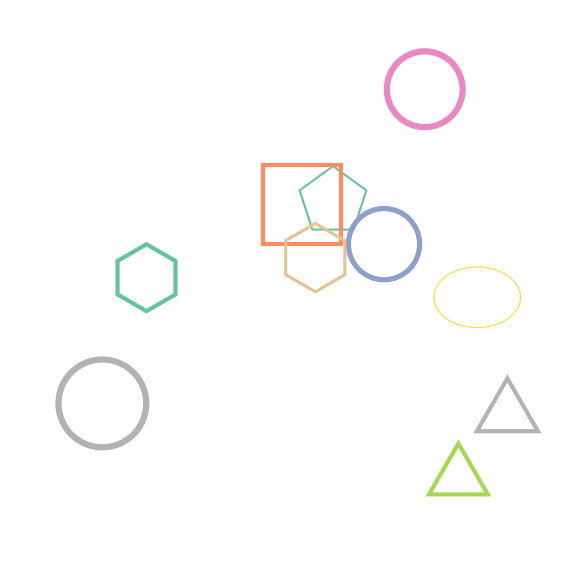[{"shape": "hexagon", "thickness": 2, "radius": 0.29, "center": [0.254, 0.518]}, {"shape": "pentagon", "thickness": 1, "radius": 0.3, "center": [0.577, 0.651]}, {"shape": "square", "thickness": 2, "radius": 0.34, "center": [0.523, 0.645]}, {"shape": "circle", "thickness": 2.5, "radius": 0.31, "center": [0.665, 0.576]}, {"shape": "circle", "thickness": 3, "radius": 0.33, "center": [0.735, 0.845]}, {"shape": "triangle", "thickness": 2, "radius": 0.29, "center": [0.794, 0.172]}, {"shape": "oval", "thickness": 0.5, "radius": 0.38, "center": [0.826, 0.484]}, {"shape": "hexagon", "thickness": 1.5, "radius": 0.3, "center": [0.546, 0.553]}, {"shape": "triangle", "thickness": 2, "radius": 0.3, "center": [0.879, 0.283]}, {"shape": "circle", "thickness": 3, "radius": 0.38, "center": [0.177, 0.301]}]